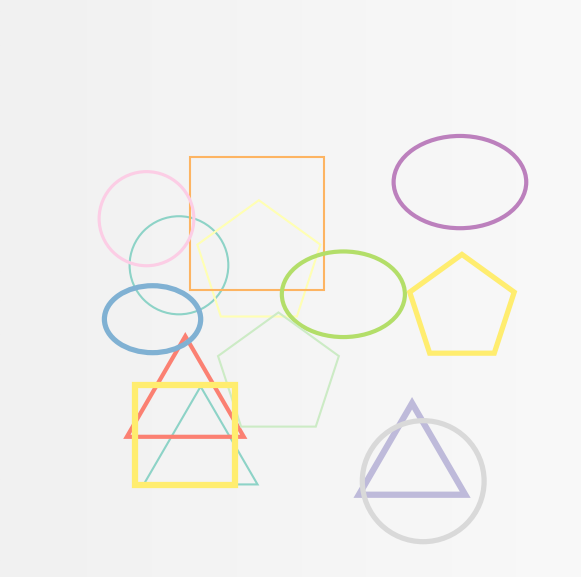[{"shape": "triangle", "thickness": 1, "radius": 0.57, "center": [0.345, 0.217]}, {"shape": "circle", "thickness": 1, "radius": 0.42, "center": [0.308, 0.54]}, {"shape": "pentagon", "thickness": 1, "radius": 0.56, "center": [0.445, 0.541]}, {"shape": "triangle", "thickness": 3, "radius": 0.53, "center": [0.709, 0.195]}, {"shape": "triangle", "thickness": 2, "radius": 0.58, "center": [0.319, 0.301]}, {"shape": "oval", "thickness": 2.5, "radius": 0.41, "center": [0.262, 0.446]}, {"shape": "square", "thickness": 1, "radius": 0.58, "center": [0.442, 0.612]}, {"shape": "oval", "thickness": 2, "radius": 0.53, "center": [0.591, 0.49]}, {"shape": "circle", "thickness": 1.5, "radius": 0.41, "center": [0.252, 0.62]}, {"shape": "circle", "thickness": 2.5, "radius": 0.52, "center": [0.728, 0.166]}, {"shape": "oval", "thickness": 2, "radius": 0.57, "center": [0.791, 0.684]}, {"shape": "pentagon", "thickness": 1, "radius": 0.55, "center": [0.479, 0.349]}, {"shape": "square", "thickness": 3, "radius": 0.43, "center": [0.318, 0.246]}, {"shape": "pentagon", "thickness": 2.5, "radius": 0.47, "center": [0.795, 0.464]}]